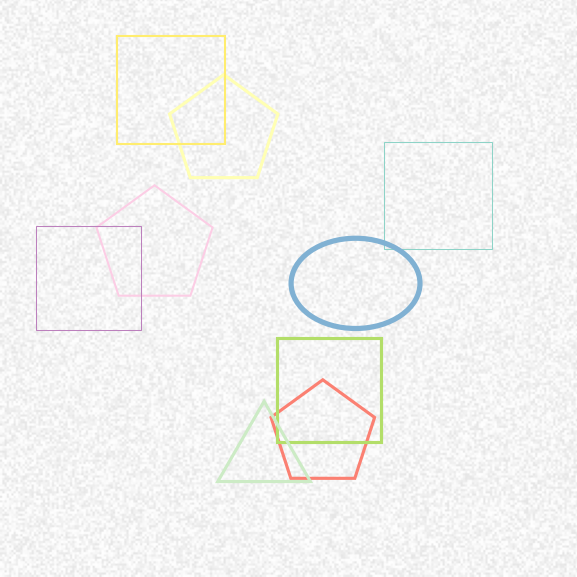[{"shape": "square", "thickness": 0.5, "radius": 0.46, "center": [0.758, 0.661]}, {"shape": "pentagon", "thickness": 1.5, "radius": 0.49, "center": [0.387, 0.771]}, {"shape": "pentagon", "thickness": 1.5, "radius": 0.47, "center": [0.559, 0.247]}, {"shape": "oval", "thickness": 2.5, "radius": 0.56, "center": [0.616, 0.508]}, {"shape": "square", "thickness": 1.5, "radius": 0.45, "center": [0.57, 0.324]}, {"shape": "pentagon", "thickness": 1, "radius": 0.53, "center": [0.268, 0.573]}, {"shape": "square", "thickness": 0.5, "radius": 0.45, "center": [0.153, 0.518]}, {"shape": "triangle", "thickness": 1.5, "radius": 0.46, "center": [0.457, 0.212]}, {"shape": "square", "thickness": 1, "radius": 0.47, "center": [0.296, 0.844]}]